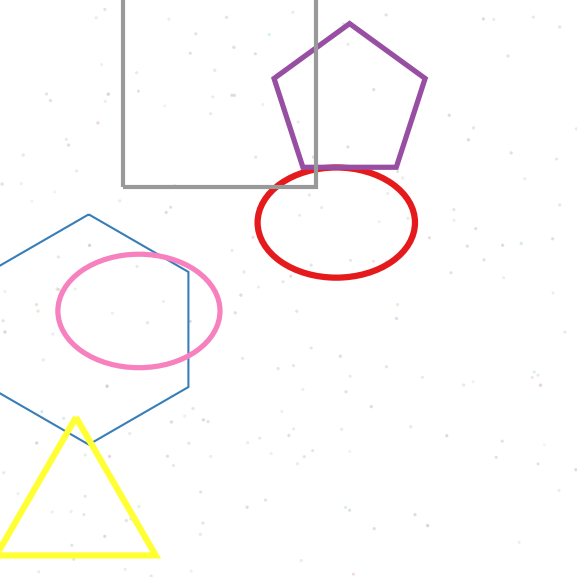[{"shape": "oval", "thickness": 3, "radius": 0.68, "center": [0.582, 0.614]}, {"shape": "hexagon", "thickness": 1, "radius": 1.0, "center": [0.154, 0.429]}, {"shape": "pentagon", "thickness": 2.5, "radius": 0.69, "center": [0.605, 0.821]}, {"shape": "triangle", "thickness": 3, "radius": 0.8, "center": [0.132, 0.117]}, {"shape": "oval", "thickness": 2.5, "radius": 0.7, "center": [0.241, 0.461]}, {"shape": "square", "thickness": 2, "radius": 0.83, "center": [0.38, 0.842]}]